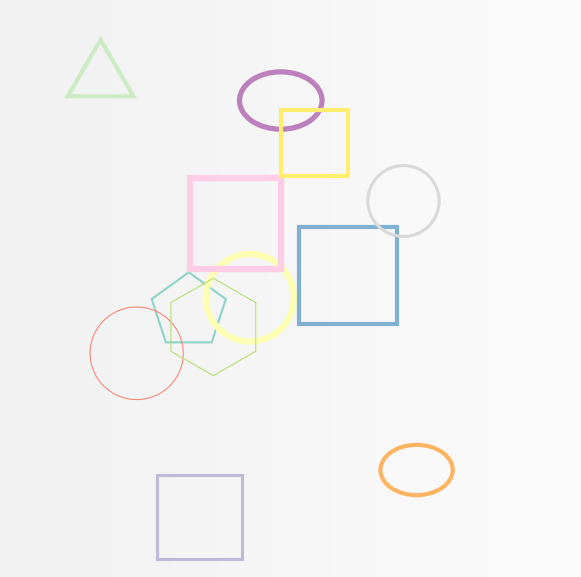[{"shape": "pentagon", "thickness": 1, "radius": 0.34, "center": [0.325, 0.461]}, {"shape": "circle", "thickness": 3, "radius": 0.38, "center": [0.43, 0.484]}, {"shape": "square", "thickness": 1.5, "radius": 0.37, "center": [0.343, 0.104]}, {"shape": "circle", "thickness": 0.5, "radius": 0.4, "center": [0.235, 0.387]}, {"shape": "square", "thickness": 2, "radius": 0.42, "center": [0.599, 0.522]}, {"shape": "oval", "thickness": 2, "radius": 0.31, "center": [0.717, 0.185]}, {"shape": "hexagon", "thickness": 0.5, "radius": 0.42, "center": [0.367, 0.433]}, {"shape": "square", "thickness": 3, "radius": 0.39, "center": [0.404, 0.612]}, {"shape": "circle", "thickness": 1.5, "radius": 0.31, "center": [0.694, 0.651]}, {"shape": "oval", "thickness": 2.5, "radius": 0.35, "center": [0.483, 0.825]}, {"shape": "triangle", "thickness": 2, "radius": 0.33, "center": [0.173, 0.865]}, {"shape": "square", "thickness": 2, "radius": 0.29, "center": [0.541, 0.751]}]